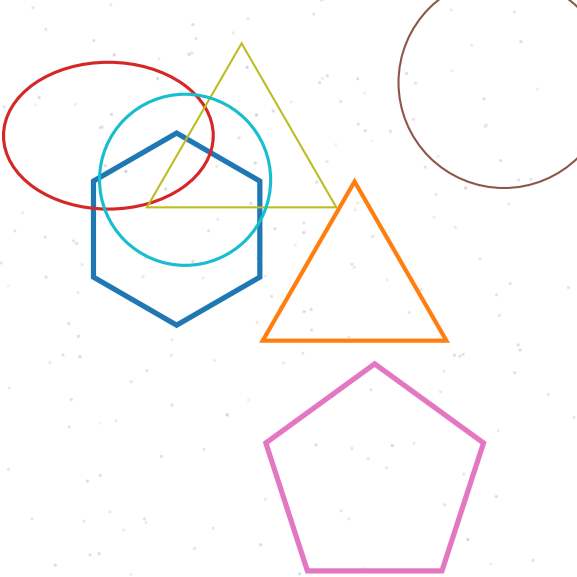[{"shape": "hexagon", "thickness": 2.5, "radius": 0.83, "center": [0.306, 0.602]}, {"shape": "triangle", "thickness": 2, "radius": 0.92, "center": [0.614, 0.501]}, {"shape": "oval", "thickness": 1.5, "radius": 0.91, "center": [0.188, 0.764]}, {"shape": "circle", "thickness": 1, "radius": 0.91, "center": [0.873, 0.856]}, {"shape": "pentagon", "thickness": 2.5, "radius": 0.99, "center": [0.649, 0.171]}, {"shape": "triangle", "thickness": 1, "radius": 0.95, "center": [0.418, 0.735]}, {"shape": "circle", "thickness": 1.5, "radius": 0.74, "center": [0.32, 0.688]}]